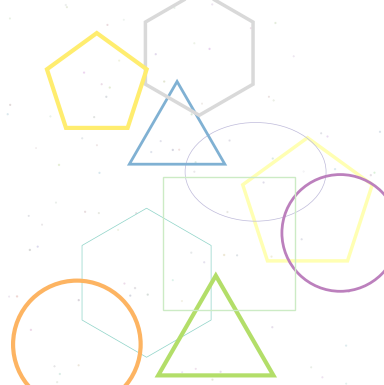[{"shape": "hexagon", "thickness": 0.5, "radius": 0.97, "center": [0.381, 0.266]}, {"shape": "pentagon", "thickness": 2.5, "radius": 0.88, "center": [0.799, 0.465]}, {"shape": "oval", "thickness": 0.5, "radius": 0.92, "center": [0.664, 0.554]}, {"shape": "triangle", "thickness": 2, "radius": 0.72, "center": [0.46, 0.645]}, {"shape": "circle", "thickness": 3, "radius": 0.83, "center": [0.2, 0.105]}, {"shape": "triangle", "thickness": 3, "radius": 0.86, "center": [0.561, 0.111]}, {"shape": "hexagon", "thickness": 2.5, "radius": 0.81, "center": [0.517, 0.862]}, {"shape": "circle", "thickness": 2, "radius": 0.76, "center": [0.884, 0.395]}, {"shape": "square", "thickness": 1, "radius": 0.86, "center": [0.595, 0.368]}, {"shape": "pentagon", "thickness": 3, "radius": 0.68, "center": [0.251, 0.778]}]